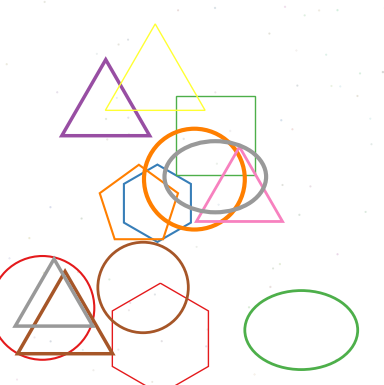[{"shape": "circle", "thickness": 1.5, "radius": 0.67, "center": [0.11, 0.2]}, {"shape": "hexagon", "thickness": 1, "radius": 0.72, "center": [0.417, 0.12]}, {"shape": "hexagon", "thickness": 1.5, "radius": 0.5, "center": [0.409, 0.472]}, {"shape": "square", "thickness": 1, "radius": 0.51, "center": [0.559, 0.649]}, {"shape": "oval", "thickness": 2, "radius": 0.73, "center": [0.783, 0.143]}, {"shape": "triangle", "thickness": 2.5, "radius": 0.66, "center": [0.275, 0.713]}, {"shape": "circle", "thickness": 3, "radius": 0.65, "center": [0.505, 0.535]}, {"shape": "pentagon", "thickness": 1.5, "radius": 0.53, "center": [0.361, 0.465]}, {"shape": "triangle", "thickness": 1, "radius": 0.75, "center": [0.403, 0.788]}, {"shape": "circle", "thickness": 2, "radius": 0.59, "center": [0.372, 0.253]}, {"shape": "triangle", "thickness": 2.5, "radius": 0.71, "center": [0.169, 0.152]}, {"shape": "triangle", "thickness": 2, "radius": 0.65, "center": [0.622, 0.489]}, {"shape": "triangle", "thickness": 2.5, "radius": 0.58, "center": [0.14, 0.211]}, {"shape": "oval", "thickness": 3, "radius": 0.66, "center": [0.559, 0.541]}]